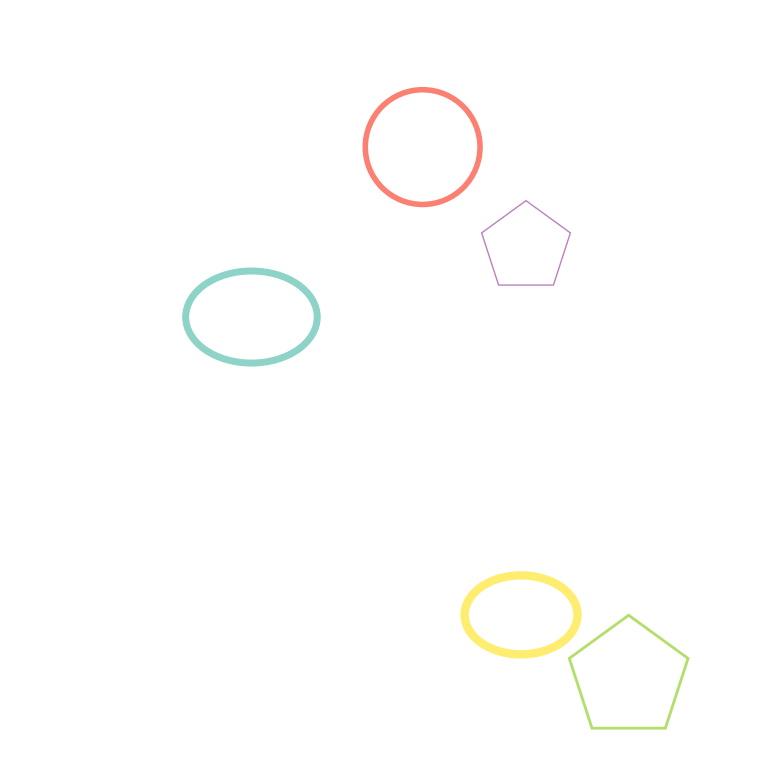[{"shape": "oval", "thickness": 2.5, "radius": 0.43, "center": [0.327, 0.588]}, {"shape": "circle", "thickness": 2, "radius": 0.37, "center": [0.549, 0.809]}, {"shape": "pentagon", "thickness": 1, "radius": 0.41, "center": [0.816, 0.12]}, {"shape": "pentagon", "thickness": 0.5, "radius": 0.3, "center": [0.683, 0.679]}, {"shape": "oval", "thickness": 3, "radius": 0.37, "center": [0.677, 0.201]}]